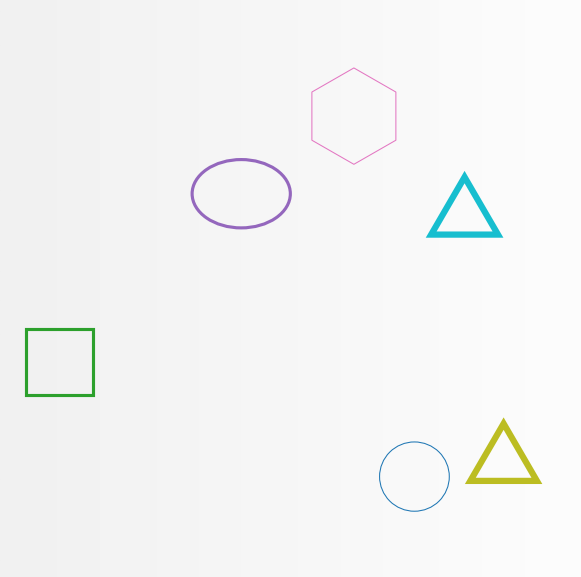[{"shape": "circle", "thickness": 0.5, "radius": 0.3, "center": [0.713, 0.174]}, {"shape": "square", "thickness": 1.5, "radius": 0.29, "center": [0.103, 0.373]}, {"shape": "oval", "thickness": 1.5, "radius": 0.42, "center": [0.415, 0.664]}, {"shape": "hexagon", "thickness": 0.5, "radius": 0.42, "center": [0.609, 0.798]}, {"shape": "triangle", "thickness": 3, "radius": 0.33, "center": [0.866, 0.199]}, {"shape": "triangle", "thickness": 3, "radius": 0.33, "center": [0.799, 0.626]}]